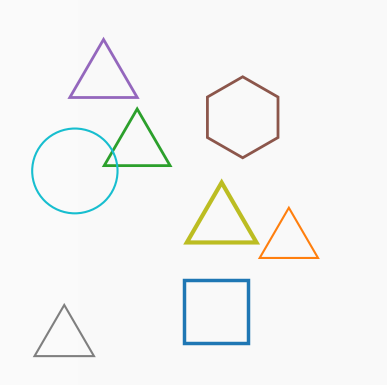[{"shape": "square", "thickness": 2.5, "radius": 0.41, "center": [0.557, 0.191]}, {"shape": "triangle", "thickness": 1.5, "radius": 0.43, "center": [0.745, 0.373]}, {"shape": "triangle", "thickness": 2, "radius": 0.49, "center": [0.354, 0.619]}, {"shape": "triangle", "thickness": 2, "radius": 0.5, "center": [0.267, 0.797]}, {"shape": "hexagon", "thickness": 2, "radius": 0.53, "center": [0.626, 0.695]}, {"shape": "triangle", "thickness": 1.5, "radius": 0.44, "center": [0.166, 0.119]}, {"shape": "triangle", "thickness": 3, "radius": 0.52, "center": [0.572, 0.422]}, {"shape": "circle", "thickness": 1.5, "radius": 0.55, "center": [0.193, 0.556]}]